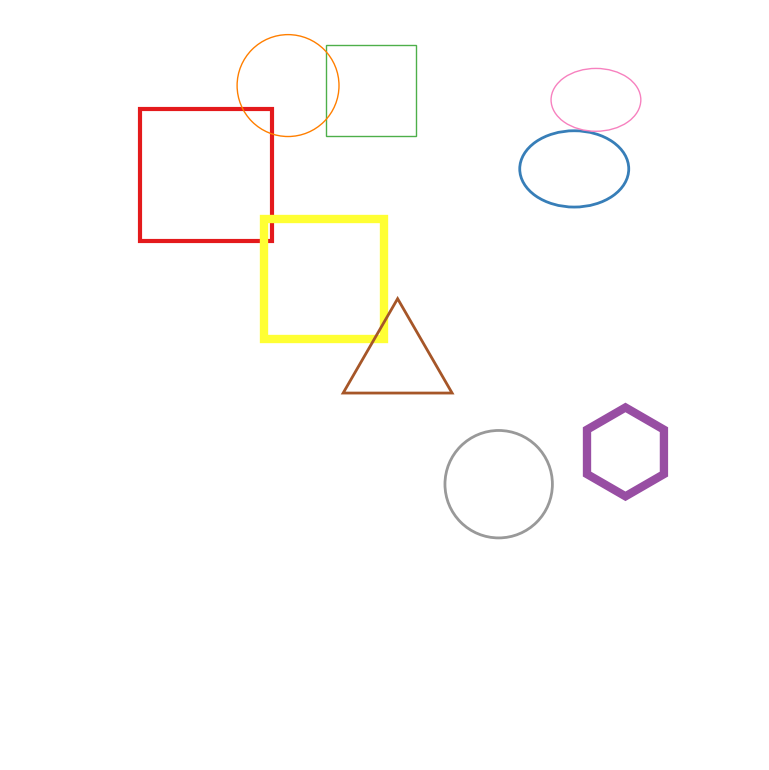[{"shape": "square", "thickness": 1.5, "radius": 0.43, "center": [0.267, 0.773]}, {"shape": "oval", "thickness": 1, "radius": 0.35, "center": [0.746, 0.781]}, {"shape": "square", "thickness": 0.5, "radius": 0.29, "center": [0.482, 0.882]}, {"shape": "hexagon", "thickness": 3, "radius": 0.29, "center": [0.812, 0.413]}, {"shape": "circle", "thickness": 0.5, "radius": 0.33, "center": [0.374, 0.889]}, {"shape": "square", "thickness": 3, "radius": 0.39, "center": [0.42, 0.638]}, {"shape": "triangle", "thickness": 1, "radius": 0.41, "center": [0.516, 0.53]}, {"shape": "oval", "thickness": 0.5, "radius": 0.29, "center": [0.774, 0.87]}, {"shape": "circle", "thickness": 1, "radius": 0.35, "center": [0.648, 0.371]}]